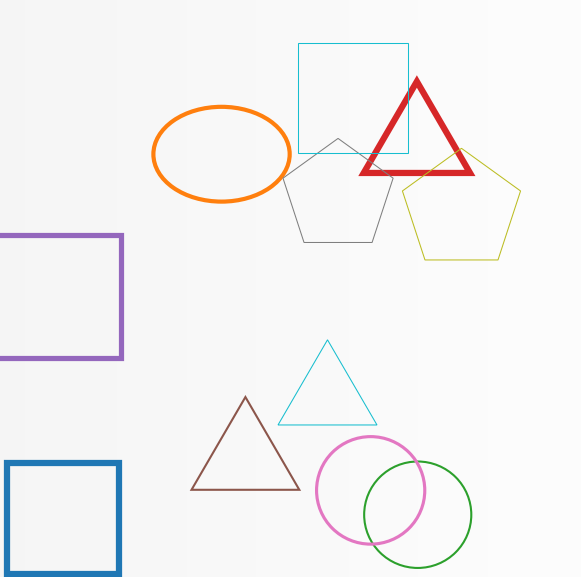[{"shape": "square", "thickness": 3, "radius": 0.48, "center": [0.108, 0.101]}, {"shape": "oval", "thickness": 2, "radius": 0.59, "center": [0.381, 0.732]}, {"shape": "circle", "thickness": 1, "radius": 0.46, "center": [0.719, 0.108]}, {"shape": "triangle", "thickness": 3, "radius": 0.53, "center": [0.717, 0.752]}, {"shape": "square", "thickness": 2.5, "radius": 0.53, "center": [0.102, 0.486]}, {"shape": "triangle", "thickness": 1, "radius": 0.54, "center": [0.422, 0.205]}, {"shape": "circle", "thickness": 1.5, "radius": 0.47, "center": [0.638, 0.15]}, {"shape": "pentagon", "thickness": 0.5, "radius": 0.5, "center": [0.582, 0.66]}, {"shape": "pentagon", "thickness": 0.5, "radius": 0.53, "center": [0.794, 0.635]}, {"shape": "triangle", "thickness": 0.5, "radius": 0.49, "center": [0.563, 0.312]}, {"shape": "square", "thickness": 0.5, "radius": 0.48, "center": [0.608, 0.83]}]